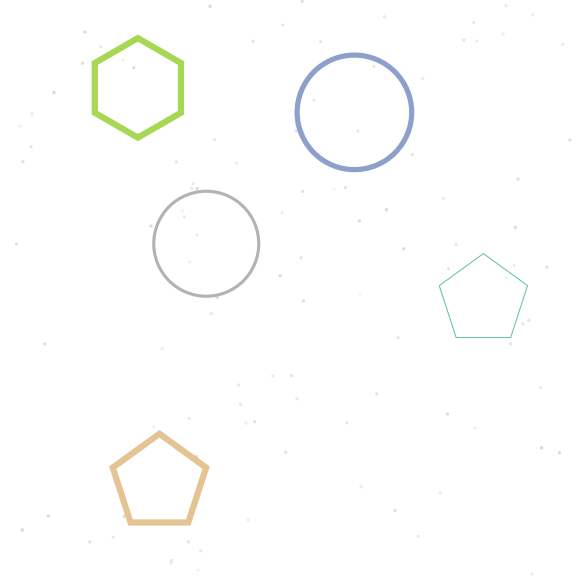[{"shape": "pentagon", "thickness": 0.5, "radius": 0.4, "center": [0.837, 0.48]}, {"shape": "circle", "thickness": 2.5, "radius": 0.5, "center": [0.614, 0.805]}, {"shape": "hexagon", "thickness": 3, "radius": 0.43, "center": [0.239, 0.847]}, {"shape": "pentagon", "thickness": 3, "radius": 0.42, "center": [0.276, 0.163]}, {"shape": "circle", "thickness": 1.5, "radius": 0.45, "center": [0.357, 0.577]}]